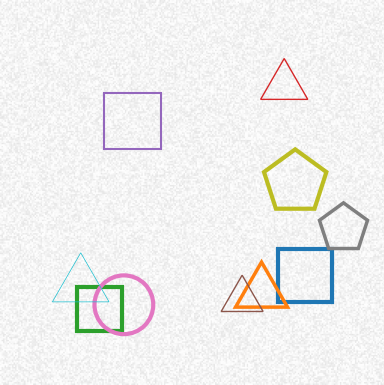[{"shape": "square", "thickness": 3, "radius": 0.35, "center": [0.792, 0.284]}, {"shape": "triangle", "thickness": 2.5, "radius": 0.39, "center": [0.679, 0.241]}, {"shape": "square", "thickness": 3, "radius": 0.29, "center": [0.258, 0.198]}, {"shape": "triangle", "thickness": 1, "radius": 0.35, "center": [0.738, 0.777]}, {"shape": "square", "thickness": 1.5, "radius": 0.36, "center": [0.344, 0.685]}, {"shape": "triangle", "thickness": 1, "radius": 0.31, "center": [0.629, 0.222]}, {"shape": "circle", "thickness": 3, "radius": 0.38, "center": [0.322, 0.208]}, {"shape": "pentagon", "thickness": 2.5, "radius": 0.33, "center": [0.892, 0.408]}, {"shape": "pentagon", "thickness": 3, "radius": 0.43, "center": [0.767, 0.527]}, {"shape": "triangle", "thickness": 0.5, "radius": 0.42, "center": [0.21, 0.258]}]